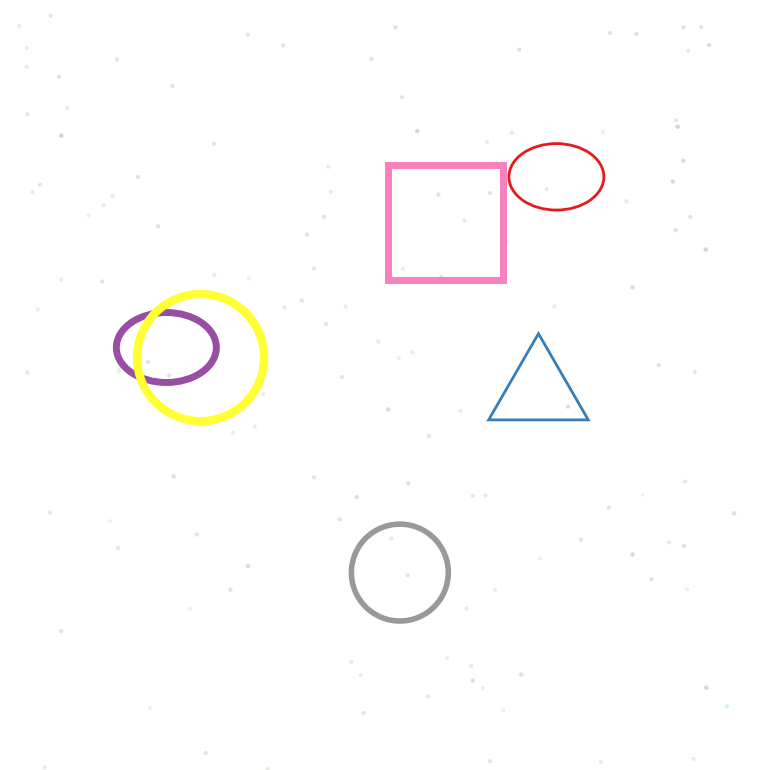[{"shape": "oval", "thickness": 1, "radius": 0.31, "center": [0.723, 0.77]}, {"shape": "triangle", "thickness": 1, "radius": 0.37, "center": [0.699, 0.492]}, {"shape": "oval", "thickness": 2.5, "radius": 0.32, "center": [0.216, 0.549]}, {"shape": "circle", "thickness": 3, "radius": 0.41, "center": [0.26, 0.536]}, {"shape": "square", "thickness": 2.5, "radius": 0.37, "center": [0.579, 0.711]}, {"shape": "circle", "thickness": 2, "radius": 0.31, "center": [0.519, 0.256]}]